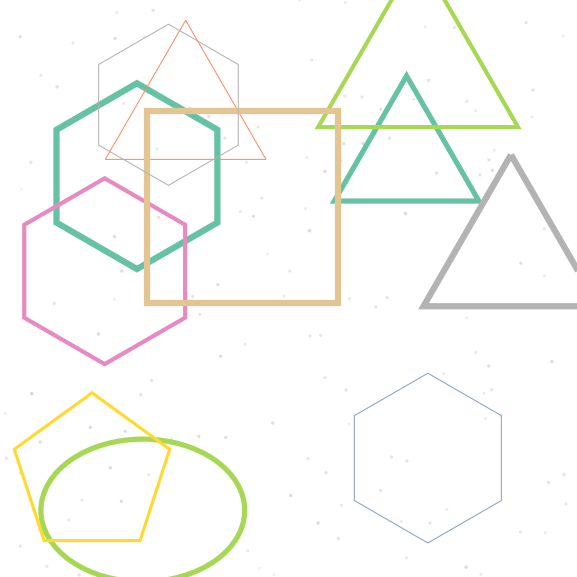[{"shape": "hexagon", "thickness": 3, "radius": 0.8, "center": [0.237, 0.694]}, {"shape": "triangle", "thickness": 2.5, "radius": 0.72, "center": [0.704, 0.723]}, {"shape": "triangle", "thickness": 0.5, "radius": 0.8, "center": [0.321, 0.803]}, {"shape": "hexagon", "thickness": 0.5, "radius": 0.73, "center": [0.741, 0.206]}, {"shape": "hexagon", "thickness": 2, "radius": 0.8, "center": [0.181, 0.529]}, {"shape": "oval", "thickness": 2.5, "radius": 0.88, "center": [0.247, 0.115]}, {"shape": "triangle", "thickness": 2, "radius": 1.0, "center": [0.724, 0.879]}, {"shape": "pentagon", "thickness": 1.5, "radius": 0.71, "center": [0.159, 0.177]}, {"shape": "square", "thickness": 3, "radius": 0.83, "center": [0.42, 0.641]}, {"shape": "hexagon", "thickness": 0.5, "radius": 0.7, "center": [0.292, 0.818]}, {"shape": "triangle", "thickness": 3, "radius": 0.87, "center": [0.885, 0.556]}]